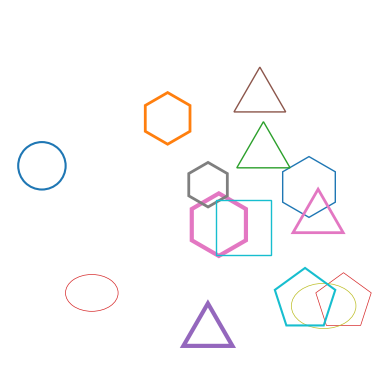[{"shape": "hexagon", "thickness": 1, "radius": 0.39, "center": [0.803, 0.514]}, {"shape": "circle", "thickness": 1.5, "radius": 0.31, "center": [0.109, 0.569]}, {"shape": "hexagon", "thickness": 2, "radius": 0.34, "center": [0.435, 0.692]}, {"shape": "triangle", "thickness": 1, "radius": 0.4, "center": [0.684, 0.604]}, {"shape": "pentagon", "thickness": 0.5, "radius": 0.38, "center": [0.892, 0.216]}, {"shape": "oval", "thickness": 0.5, "radius": 0.34, "center": [0.238, 0.239]}, {"shape": "triangle", "thickness": 3, "radius": 0.37, "center": [0.54, 0.138]}, {"shape": "triangle", "thickness": 1, "radius": 0.39, "center": [0.675, 0.748]}, {"shape": "triangle", "thickness": 2, "radius": 0.38, "center": [0.826, 0.433]}, {"shape": "hexagon", "thickness": 3, "radius": 0.41, "center": [0.568, 0.416]}, {"shape": "hexagon", "thickness": 2, "radius": 0.29, "center": [0.54, 0.52]}, {"shape": "oval", "thickness": 0.5, "radius": 0.42, "center": [0.841, 0.205]}, {"shape": "square", "thickness": 1, "radius": 0.36, "center": [0.632, 0.409]}, {"shape": "pentagon", "thickness": 1.5, "radius": 0.41, "center": [0.792, 0.221]}]